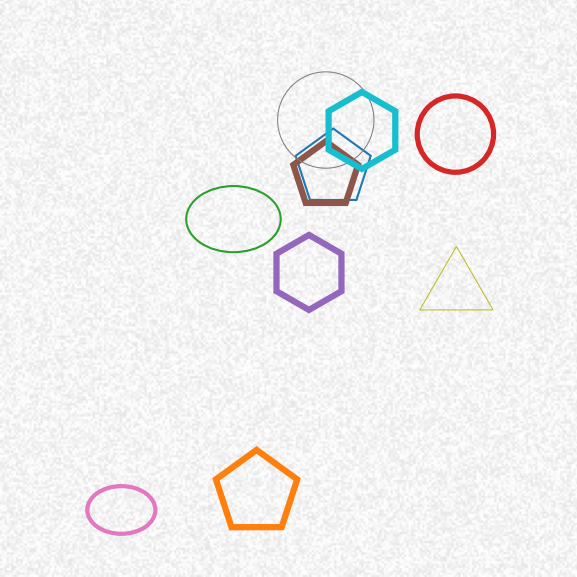[{"shape": "pentagon", "thickness": 1, "radius": 0.34, "center": [0.577, 0.708]}, {"shape": "pentagon", "thickness": 3, "radius": 0.37, "center": [0.444, 0.146]}, {"shape": "oval", "thickness": 1, "radius": 0.41, "center": [0.404, 0.62]}, {"shape": "circle", "thickness": 2.5, "radius": 0.33, "center": [0.789, 0.767]}, {"shape": "hexagon", "thickness": 3, "radius": 0.32, "center": [0.535, 0.527]}, {"shape": "pentagon", "thickness": 3, "radius": 0.29, "center": [0.564, 0.695]}, {"shape": "oval", "thickness": 2, "radius": 0.29, "center": [0.21, 0.116]}, {"shape": "circle", "thickness": 0.5, "radius": 0.42, "center": [0.564, 0.791]}, {"shape": "triangle", "thickness": 0.5, "radius": 0.37, "center": [0.79, 0.499]}, {"shape": "hexagon", "thickness": 3, "radius": 0.33, "center": [0.627, 0.773]}]